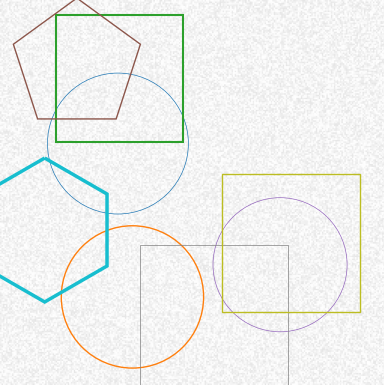[{"shape": "circle", "thickness": 0.5, "radius": 0.92, "center": [0.306, 0.627]}, {"shape": "circle", "thickness": 1, "radius": 0.92, "center": [0.344, 0.229]}, {"shape": "square", "thickness": 1.5, "radius": 0.82, "center": [0.31, 0.796]}, {"shape": "circle", "thickness": 0.5, "radius": 0.87, "center": [0.727, 0.312]}, {"shape": "pentagon", "thickness": 1, "radius": 0.87, "center": [0.2, 0.831]}, {"shape": "square", "thickness": 0.5, "radius": 0.96, "center": [0.556, 0.172]}, {"shape": "square", "thickness": 1, "radius": 0.89, "center": [0.756, 0.369]}, {"shape": "hexagon", "thickness": 2.5, "radius": 0.93, "center": [0.116, 0.403]}]